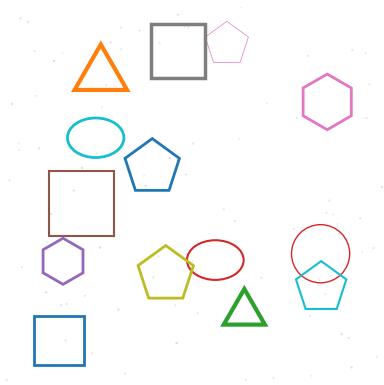[{"shape": "square", "thickness": 2, "radius": 0.32, "center": [0.153, 0.116]}, {"shape": "pentagon", "thickness": 2, "radius": 0.37, "center": [0.395, 0.566]}, {"shape": "triangle", "thickness": 3, "radius": 0.39, "center": [0.262, 0.806]}, {"shape": "triangle", "thickness": 3, "radius": 0.31, "center": [0.635, 0.188]}, {"shape": "oval", "thickness": 1.5, "radius": 0.37, "center": [0.559, 0.324]}, {"shape": "circle", "thickness": 1, "radius": 0.38, "center": [0.833, 0.341]}, {"shape": "hexagon", "thickness": 2, "radius": 0.3, "center": [0.164, 0.321]}, {"shape": "square", "thickness": 1.5, "radius": 0.43, "center": [0.212, 0.472]}, {"shape": "pentagon", "thickness": 0.5, "radius": 0.29, "center": [0.589, 0.886]}, {"shape": "hexagon", "thickness": 2, "radius": 0.36, "center": [0.85, 0.735]}, {"shape": "square", "thickness": 2.5, "radius": 0.35, "center": [0.462, 0.867]}, {"shape": "pentagon", "thickness": 2, "radius": 0.38, "center": [0.43, 0.287]}, {"shape": "pentagon", "thickness": 1.5, "radius": 0.34, "center": [0.834, 0.253]}, {"shape": "oval", "thickness": 2, "radius": 0.37, "center": [0.249, 0.642]}]